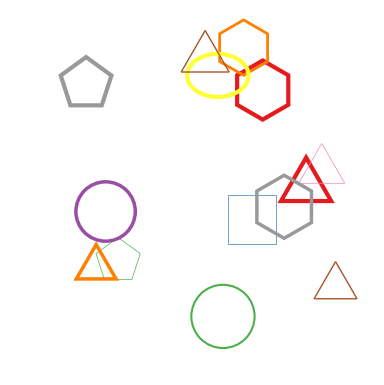[{"shape": "hexagon", "thickness": 3, "radius": 0.38, "center": [0.682, 0.766]}, {"shape": "triangle", "thickness": 3, "radius": 0.38, "center": [0.795, 0.515]}, {"shape": "square", "thickness": 0.5, "radius": 0.32, "center": [0.655, 0.43]}, {"shape": "circle", "thickness": 1.5, "radius": 0.41, "center": [0.579, 0.178]}, {"shape": "pentagon", "thickness": 0.5, "radius": 0.3, "center": [0.307, 0.323]}, {"shape": "circle", "thickness": 2.5, "radius": 0.39, "center": [0.274, 0.451]}, {"shape": "triangle", "thickness": 2.5, "radius": 0.3, "center": [0.25, 0.305]}, {"shape": "hexagon", "thickness": 2, "radius": 0.36, "center": [0.633, 0.876]}, {"shape": "oval", "thickness": 3, "radius": 0.4, "center": [0.566, 0.804]}, {"shape": "triangle", "thickness": 1, "radius": 0.32, "center": [0.872, 0.256]}, {"shape": "triangle", "thickness": 1, "radius": 0.36, "center": [0.533, 0.849]}, {"shape": "triangle", "thickness": 0.5, "radius": 0.35, "center": [0.836, 0.558]}, {"shape": "hexagon", "thickness": 2.5, "radius": 0.41, "center": [0.738, 0.463]}, {"shape": "pentagon", "thickness": 3, "radius": 0.35, "center": [0.224, 0.782]}]